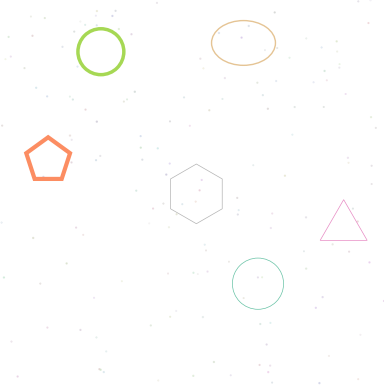[{"shape": "circle", "thickness": 0.5, "radius": 0.33, "center": [0.67, 0.263]}, {"shape": "pentagon", "thickness": 3, "radius": 0.3, "center": [0.125, 0.584]}, {"shape": "triangle", "thickness": 0.5, "radius": 0.35, "center": [0.893, 0.411]}, {"shape": "circle", "thickness": 2.5, "radius": 0.3, "center": [0.262, 0.866]}, {"shape": "oval", "thickness": 1, "radius": 0.42, "center": [0.632, 0.888]}, {"shape": "hexagon", "thickness": 0.5, "radius": 0.39, "center": [0.51, 0.496]}]